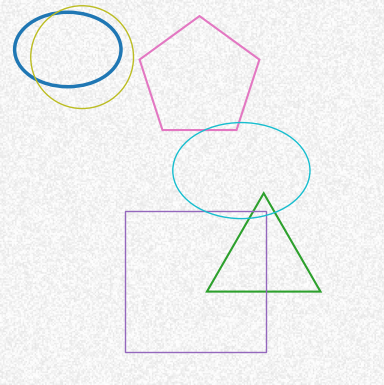[{"shape": "oval", "thickness": 2.5, "radius": 0.69, "center": [0.176, 0.871]}, {"shape": "triangle", "thickness": 1.5, "radius": 0.85, "center": [0.685, 0.328]}, {"shape": "square", "thickness": 1, "radius": 0.92, "center": [0.509, 0.269]}, {"shape": "pentagon", "thickness": 1.5, "radius": 0.82, "center": [0.518, 0.795]}, {"shape": "circle", "thickness": 1, "radius": 0.67, "center": [0.213, 0.852]}, {"shape": "oval", "thickness": 1, "radius": 0.89, "center": [0.627, 0.557]}]